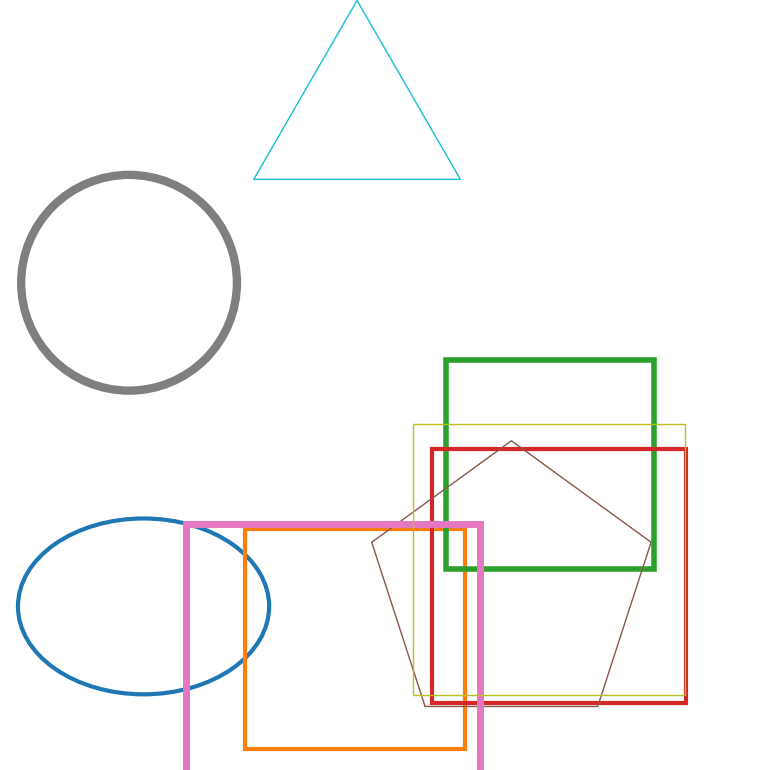[{"shape": "oval", "thickness": 1.5, "radius": 0.82, "center": [0.186, 0.212]}, {"shape": "square", "thickness": 1.5, "radius": 0.71, "center": [0.461, 0.17]}, {"shape": "square", "thickness": 2, "radius": 0.68, "center": [0.714, 0.397]}, {"shape": "square", "thickness": 1.5, "radius": 0.82, "center": [0.726, 0.252]}, {"shape": "pentagon", "thickness": 0.5, "radius": 0.95, "center": [0.664, 0.237]}, {"shape": "square", "thickness": 2.5, "radius": 0.95, "center": [0.432, 0.129]}, {"shape": "circle", "thickness": 3, "radius": 0.7, "center": [0.168, 0.633]}, {"shape": "square", "thickness": 0.5, "radius": 0.88, "center": [0.713, 0.273]}, {"shape": "triangle", "thickness": 0.5, "radius": 0.77, "center": [0.464, 0.845]}]